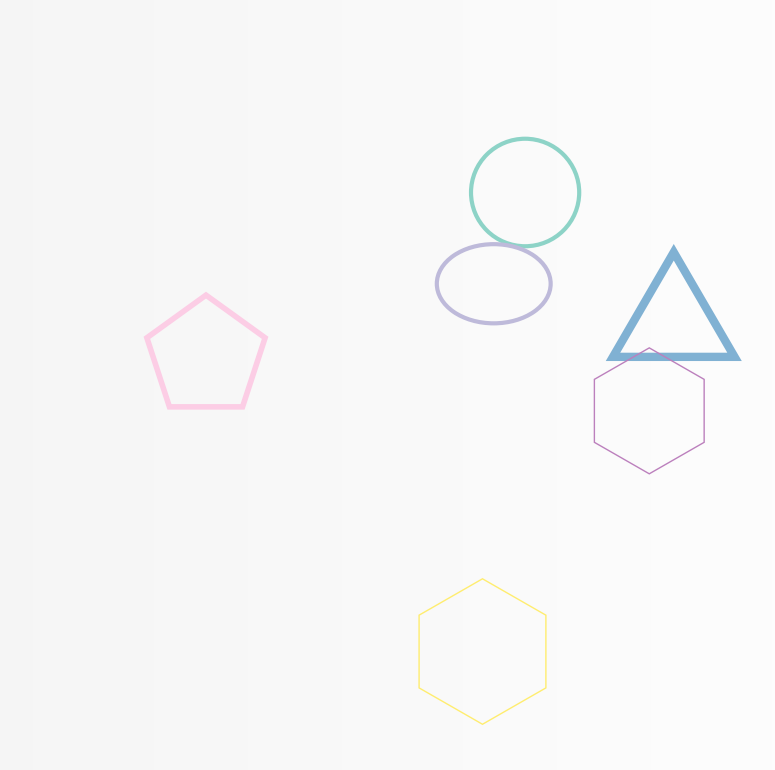[{"shape": "circle", "thickness": 1.5, "radius": 0.35, "center": [0.678, 0.75]}, {"shape": "oval", "thickness": 1.5, "radius": 0.37, "center": [0.637, 0.631]}, {"shape": "triangle", "thickness": 3, "radius": 0.45, "center": [0.869, 0.582]}, {"shape": "pentagon", "thickness": 2, "radius": 0.4, "center": [0.266, 0.537]}, {"shape": "hexagon", "thickness": 0.5, "radius": 0.41, "center": [0.838, 0.466]}, {"shape": "hexagon", "thickness": 0.5, "radius": 0.47, "center": [0.623, 0.154]}]